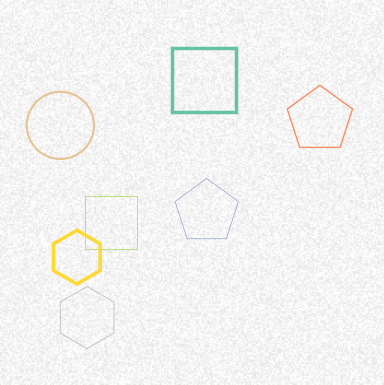[{"shape": "square", "thickness": 2.5, "radius": 0.41, "center": [0.529, 0.791]}, {"shape": "pentagon", "thickness": 1, "radius": 0.45, "center": [0.831, 0.689]}, {"shape": "pentagon", "thickness": 0.5, "radius": 0.43, "center": [0.537, 0.45]}, {"shape": "square", "thickness": 0.5, "radius": 0.34, "center": [0.288, 0.422]}, {"shape": "hexagon", "thickness": 2.5, "radius": 0.35, "center": [0.2, 0.332]}, {"shape": "circle", "thickness": 1.5, "radius": 0.44, "center": [0.157, 0.674]}, {"shape": "hexagon", "thickness": 0.5, "radius": 0.4, "center": [0.226, 0.175]}]